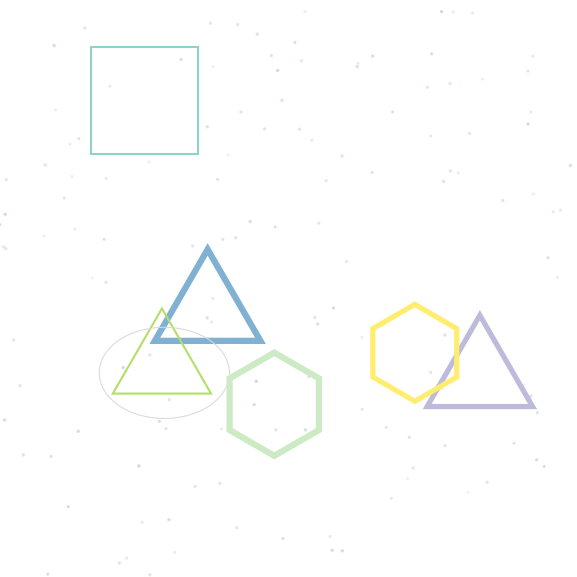[{"shape": "square", "thickness": 1, "radius": 0.46, "center": [0.251, 0.826]}, {"shape": "triangle", "thickness": 2.5, "radius": 0.53, "center": [0.831, 0.348]}, {"shape": "triangle", "thickness": 3, "radius": 0.53, "center": [0.36, 0.462]}, {"shape": "triangle", "thickness": 1, "radius": 0.49, "center": [0.28, 0.367]}, {"shape": "oval", "thickness": 0.5, "radius": 0.56, "center": [0.285, 0.353]}, {"shape": "hexagon", "thickness": 3, "radius": 0.45, "center": [0.475, 0.299]}, {"shape": "hexagon", "thickness": 2.5, "radius": 0.42, "center": [0.718, 0.388]}]